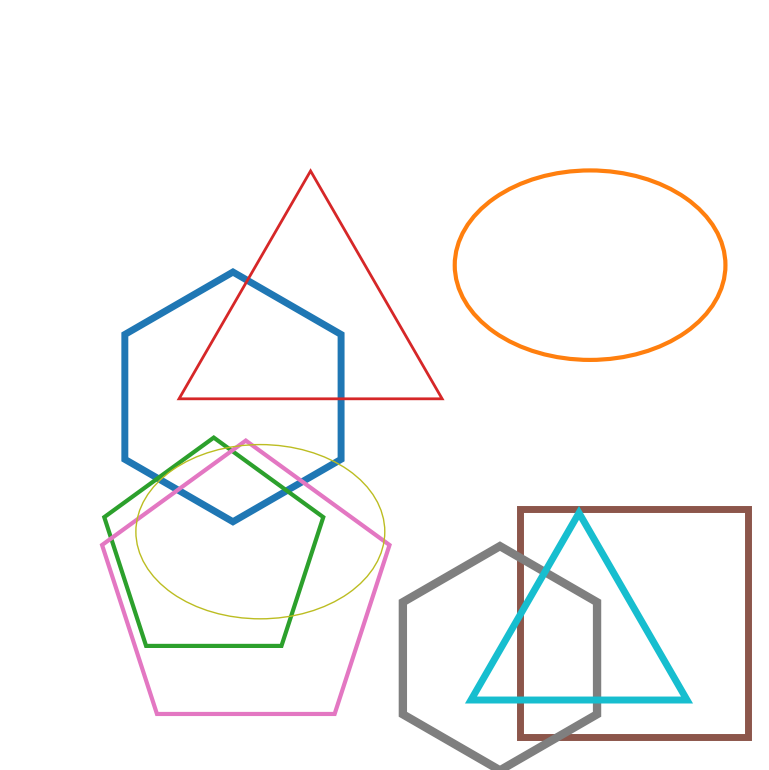[{"shape": "hexagon", "thickness": 2.5, "radius": 0.81, "center": [0.303, 0.485]}, {"shape": "oval", "thickness": 1.5, "radius": 0.88, "center": [0.766, 0.656]}, {"shape": "pentagon", "thickness": 1.5, "radius": 0.75, "center": [0.278, 0.282]}, {"shape": "triangle", "thickness": 1, "radius": 0.99, "center": [0.403, 0.581]}, {"shape": "square", "thickness": 2.5, "radius": 0.74, "center": [0.823, 0.191]}, {"shape": "pentagon", "thickness": 1.5, "radius": 0.98, "center": [0.319, 0.232]}, {"shape": "hexagon", "thickness": 3, "radius": 0.73, "center": [0.649, 0.145]}, {"shape": "oval", "thickness": 0.5, "radius": 0.81, "center": [0.338, 0.309]}, {"shape": "triangle", "thickness": 2.5, "radius": 0.81, "center": [0.752, 0.172]}]